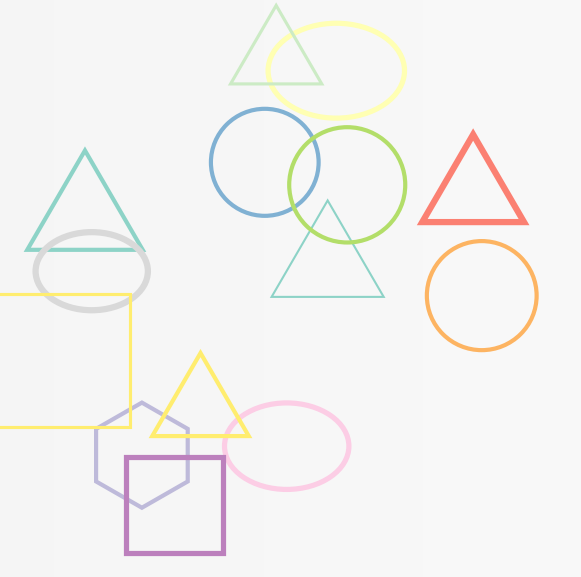[{"shape": "triangle", "thickness": 1, "radius": 0.56, "center": [0.564, 0.541]}, {"shape": "triangle", "thickness": 2, "radius": 0.57, "center": [0.146, 0.624]}, {"shape": "oval", "thickness": 2.5, "radius": 0.59, "center": [0.579, 0.877]}, {"shape": "hexagon", "thickness": 2, "radius": 0.46, "center": [0.244, 0.211]}, {"shape": "triangle", "thickness": 3, "radius": 0.51, "center": [0.814, 0.665]}, {"shape": "circle", "thickness": 2, "radius": 0.46, "center": [0.456, 0.718]}, {"shape": "circle", "thickness": 2, "radius": 0.47, "center": [0.829, 0.487]}, {"shape": "circle", "thickness": 2, "radius": 0.5, "center": [0.597, 0.679]}, {"shape": "oval", "thickness": 2.5, "radius": 0.54, "center": [0.493, 0.227]}, {"shape": "oval", "thickness": 3, "radius": 0.48, "center": [0.158, 0.53]}, {"shape": "square", "thickness": 2.5, "radius": 0.42, "center": [0.3, 0.124]}, {"shape": "triangle", "thickness": 1.5, "radius": 0.45, "center": [0.475, 0.899]}, {"shape": "triangle", "thickness": 2, "radius": 0.48, "center": [0.345, 0.292]}, {"shape": "square", "thickness": 1.5, "radius": 0.58, "center": [0.107, 0.375]}]